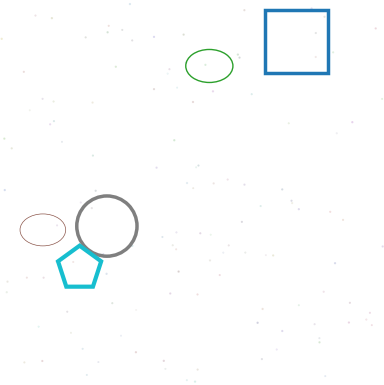[{"shape": "square", "thickness": 2.5, "radius": 0.41, "center": [0.77, 0.892]}, {"shape": "oval", "thickness": 1, "radius": 0.31, "center": [0.544, 0.829]}, {"shape": "oval", "thickness": 0.5, "radius": 0.3, "center": [0.111, 0.403]}, {"shape": "circle", "thickness": 2.5, "radius": 0.39, "center": [0.278, 0.413]}, {"shape": "pentagon", "thickness": 3, "radius": 0.29, "center": [0.207, 0.303]}]